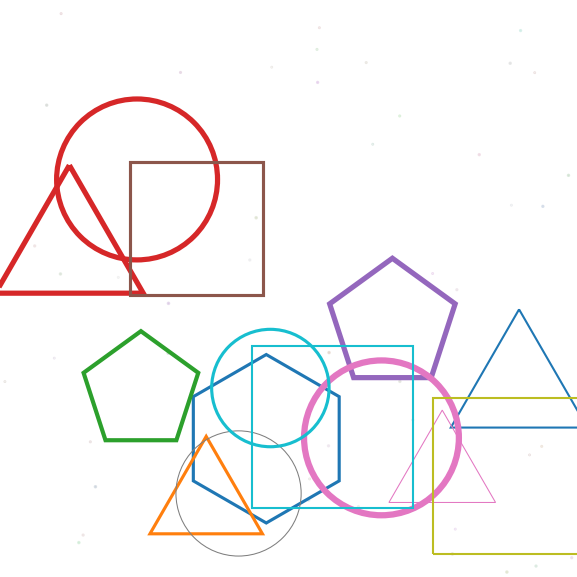[{"shape": "hexagon", "thickness": 1.5, "radius": 0.73, "center": [0.461, 0.239]}, {"shape": "triangle", "thickness": 1, "radius": 0.68, "center": [0.899, 0.327]}, {"shape": "triangle", "thickness": 1.5, "radius": 0.56, "center": [0.357, 0.131]}, {"shape": "pentagon", "thickness": 2, "radius": 0.52, "center": [0.244, 0.321]}, {"shape": "triangle", "thickness": 2.5, "radius": 0.74, "center": [0.12, 0.565]}, {"shape": "circle", "thickness": 2.5, "radius": 0.7, "center": [0.237, 0.688]}, {"shape": "pentagon", "thickness": 2.5, "radius": 0.57, "center": [0.679, 0.438]}, {"shape": "square", "thickness": 1.5, "radius": 0.58, "center": [0.34, 0.603]}, {"shape": "circle", "thickness": 3, "radius": 0.67, "center": [0.661, 0.241]}, {"shape": "triangle", "thickness": 0.5, "radius": 0.53, "center": [0.766, 0.182]}, {"shape": "circle", "thickness": 0.5, "radius": 0.54, "center": [0.413, 0.145]}, {"shape": "square", "thickness": 1, "radius": 0.68, "center": [0.884, 0.175]}, {"shape": "square", "thickness": 1, "radius": 0.7, "center": [0.576, 0.26]}, {"shape": "circle", "thickness": 1.5, "radius": 0.51, "center": [0.468, 0.327]}]